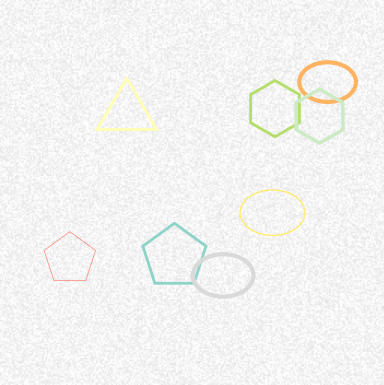[{"shape": "pentagon", "thickness": 2, "radius": 0.43, "center": [0.453, 0.334]}, {"shape": "triangle", "thickness": 2, "radius": 0.44, "center": [0.33, 0.708]}, {"shape": "pentagon", "thickness": 0.5, "radius": 0.35, "center": [0.181, 0.328]}, {"shape": "oval", "thickness": 3, "radius": 0.37, "center": [0.851, 0.787]}, {"shape": "hexagon", "thickness": 2, "radius": 0.37, "center": [0.714, 0.718]}, {"shape": "oval", "thickness": 3, "radius": 0.39, "center": [0.58, 0.285]}, {"shape": "hexagon", "thickness": 2.5, "radius": 0.35, "center": [0.83, 0.698]}, {"shape": "oval", "thickness": 1, "radius": 0.42, "center": [0.708, 0.448]}]